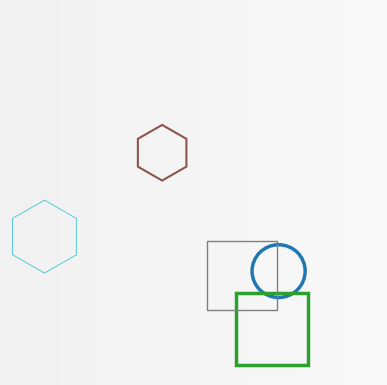[{"shape": "circle", "thickness": 2.5, "radius": 0.34, "center": [0.719, 0.296]}, {"shape": "square", "thickness": 2.5, "radius": 0.47, "center": [0.702, 0.146]}, {"shape": "hexagon", "thickness": 1.5, "radius": 0.36, "center": [0.418, 0.603]}, {"shape": "square", "thickness": 1, "radius": 0.45, "center": [0.624, 0.284]}, {"shape": "hexagon", "thickness": 0.5, "radius": 0.47, "center": [0.115, 0.385]}]